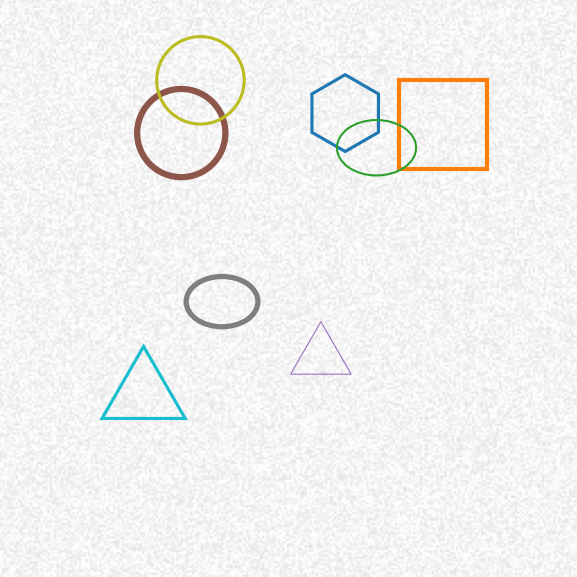[{"shape": "hexagon", "thickness": 1.5, "radius": 0.33, "center": [0.598, 0.803]}, {"shape": "square", "thickness": 2, "radius": 0.38, "center": [0.767, 0.783]}, {"shape": "oval", "thickness": 1, "radius": 0.34, "center": [0.652, 0.743]}, {"shape": "triangle", "thickness": 0.5, "radius": 0.3, "center": [0.556, 0.382]}, {"shape": "circle", "thickness": 3, "radius": 0.38, "center": [0.314, 0.769]}, {"shape": "oval", "thickness": 2.5, "radius": 0.31, "center": [0.384, 0.477]}, {"shape": "circle", "thickness": 1.5, "radius": 0.38, "center": [0.347, 0.86]}, {"shape": "triangle", "thickness": 1.5, "radius": 0.42, "center": [0.249, 0.316]}]